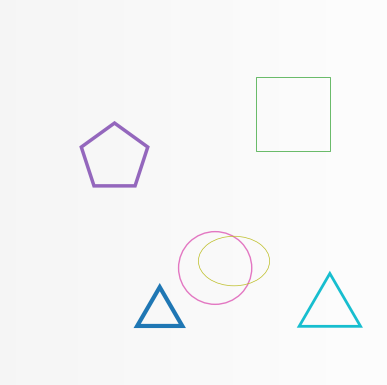[{"shape": "triangle", "thickness": 3, "radius": 0.34, "center": [0.412, 0.187]}, {"shape": "square", "thickness": 0.5, "radius": 0.48, "center": [0.756, 0.704]}, {"shape": "pentagon", "thickness": 2.5, "radius": 0.45, "center": [0.296, 0.59]}, {"shape": "circle", "thickness": 1, "radius": 0.47, "center": [0.555, 0.304]}, {"shape": "oval", "thickness": 0.5, "radius": 0.46, "center": [0.604, 0.322]}, {"shape": "triangle", "thickness": 2, "radius": 0.46, "center": [0.851, 0.198]}]